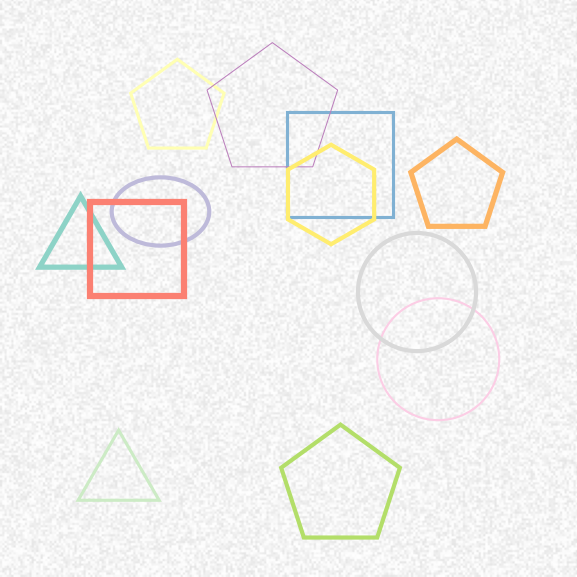[{"shape": "triangle", "thickness": 2.5, "radius": 0.41, "center": [0.14, 0.578]}, {"shape": "pentagon", "thickness": 1.5, "radius": 0.43, "center": [0.307, 0.812]}, {"shape": "oval", "thickness": 2, "radius": 0.42, "center": [0.278, 0.633]}, {"shape": "square", "thickness": 3, "radius": 0.41, "center": [0.238, 0.569]}, {"shape": "square", "thickness": 1.5, "radius": 0.46, "center": [0.589, 0.714]}, {"shape": "pentagon", "thickness": 2.5, "radius": 0.42, "center": [0.791, 0.675]}, {"shape": "pentagon", "thickness": 2, "radius": 0.54, "center": [0.59, 0.156]}, {"shape": "circle", "thickness": 1, "radius": 0.53, "center": [0.759, 0.377]}, {"shape": "circle", "thickness": 2, "radius": 0.51, "center": [0.722, 0.493]}, {"shape": "pentagon", "thickness": 0.5, "radius": 0.59, "center": [0.472, 0.806]}, {"shape": "triangle", "thickness": 1.5, "radius": 0.4, "center": [0.205, 0.173]}, {"shape": "hexagon", "thickness": 2, "radius": 0.43, "center": [0.573, 0.662]}]